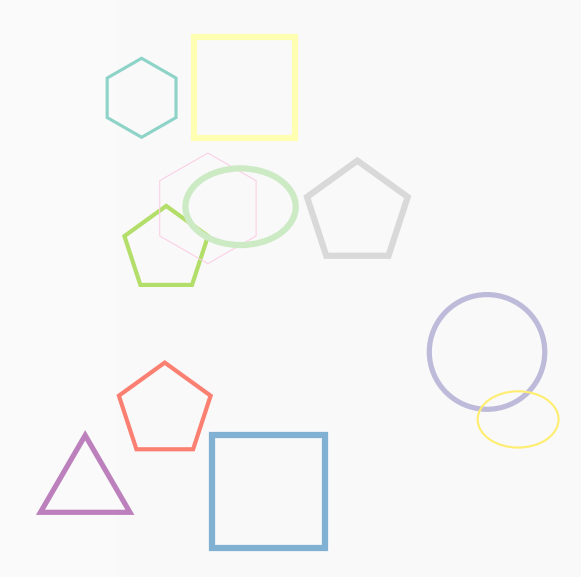[{"shape": "hexagon", "thickness": 1.5, "radius": 0.34, "center": [0.244, 0.83]}, {"shape": "square", "thickness": 3, "radius": 0.44, "center": [0.42, 0.848]}, {"shape": "circle", "thickness": 2.5, "radius": 0.5, "center": [0.838, 0.39]}, {"shape": "pentagon", "thickness": 2, "radius": 0.41, "center": [0.283, 0.288]}, {"shape": "square", "thickness": 3, "radius": 0.49, "center": [0.462, 0.148]}, {"shape": "pentagon", "thickness": 2, "radius": 0.38, "center": [0.286, 0.567]}, {"shape": "hexagon", "thickness": 0.5, "radius": 0.48, "center": [0.358, 0.638]}, {"shape": "pentagon", "thickness": 3, "radius": 0.46, "center": [0.615, 0.63]}, {"shape": "triangle", "thickness": 2.5, "radius": 0.44, "center": [0.147, 0.156]}, {"shape": "oval", "thickness": 3, "radius": 0.47, "center": [0.414, 0.641]}, {"shape": "oval", "thickness": 1, "radius": 0.35, "center": [0.891, 0.273]}]